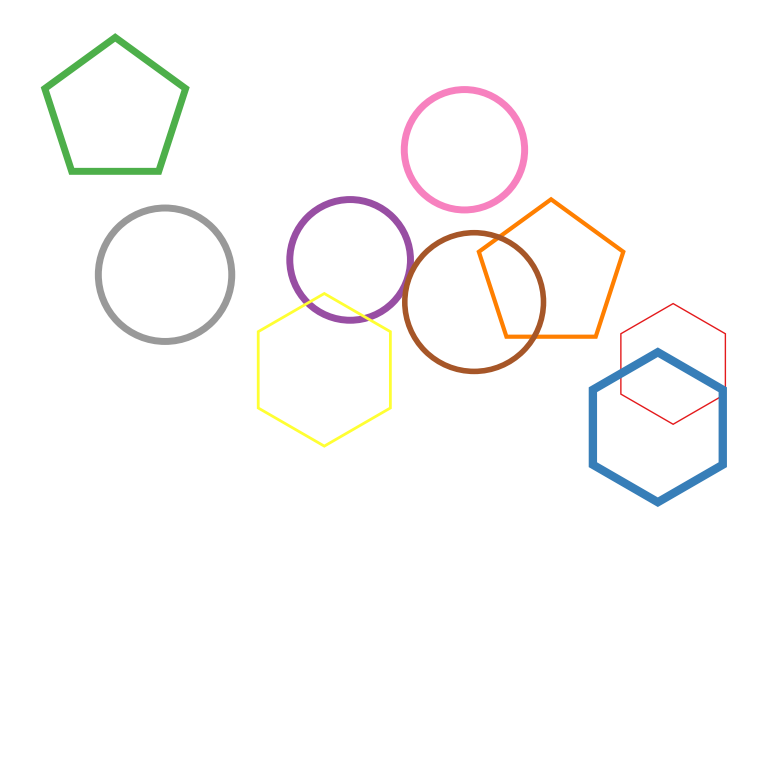[{"shape": "hexagon", "thickness": 0.5, "radius": 0.39, "center": [0.874, 0.527]}, {"shape": "hexagon", "thickness": 3, "radius": 0.49, "center": [0.854, 0.445]}, {"shape": "pentagon", "thickness": 2.5, "radius": 0.48, "center": [0.15, 0.855]}, {"shape": "circle", "thickness": 2.5, "radius": 0.39, "center": [0.455, 0.662]}, {"shape": "pentagon", "thickness": 1.5, "radius": 0.49, "center": [0.716, 0.643]}, {"shape": "hexagon", "thickness": 1, "radius": 0.5, "center": [0.421, 0.52]}, {"shape": "circle", "thickness": 2, "radius": 0.45, "center": [0.616, 0.608]}, {"shape": "circle", "thickness": 2.5, "radius": 0.39, "center": [0.603, 0.806]}, {"shape": "circle", "thickness": 2.5, "radius": 0.43, "center": [0.214, 0.643]}]